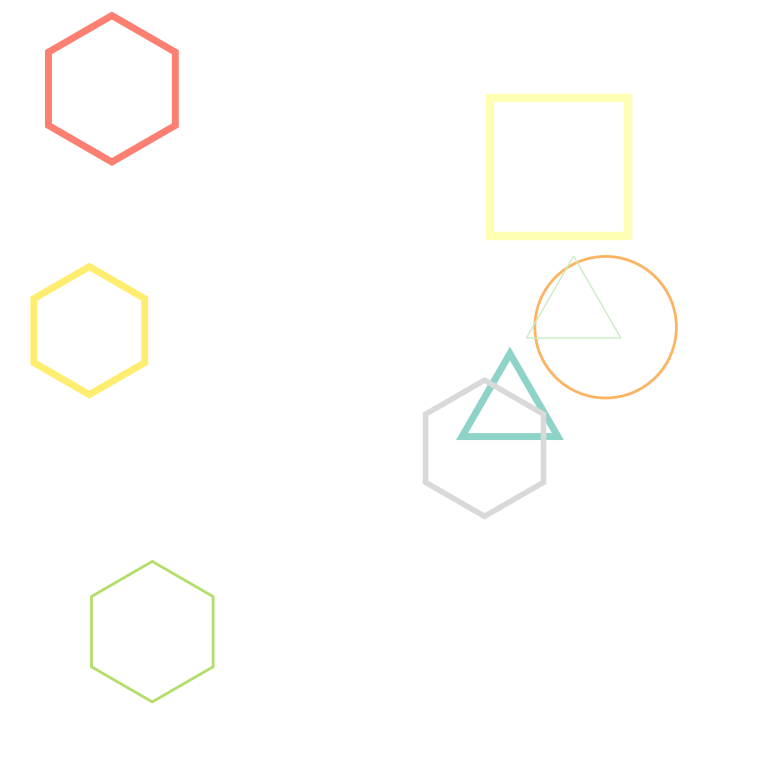[{"shape": "triangle", "thickness": 2.5, "radius": 0.36, "center": [0.662, 0.469]}, {"shape": "square", "thickness": 3, "radius": 0.45, "center": [0.725, 0.783]}, {"shape": "hexagon", "thickness": 2.5, "radius": 0.48, "center": [0.145, 0.885]}, {"shape": "circle", "thickness": 1, "radius": 0.46, "center": [0.787, 0.575]}, {"shape": "hexagon", "thickness": 1, "radius": 0.46, "center": [0.198, 0.18]}, {"shape": "hexagon", "thickness": 2, "radius": 0.44, "center": [0.629, 0.418]}, {"shape": "triangle", "thickness": 0.5, "radius": 0.35, "center": [0.745, 0.596]}, {"shape": "hexagon", "thickness": 2.5, "radius": 0.42, "center": [0.116, 0.571]}]